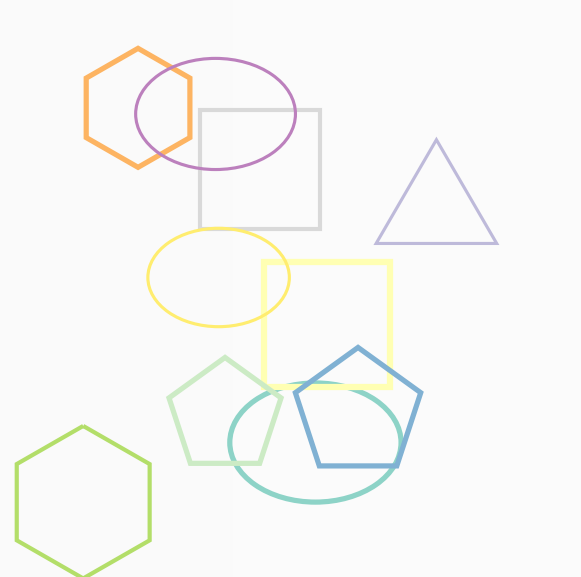[{"shape": "oval", "thickness": 2.5, "radius": 0.74, "center": [0.543, 0.233]}, {"shape": "square", "thickness": 3, "radius": 0.54, "center": [0.563, 0.437]}, {"shape": "triangle", "thickness": 1.5, "radius": 0.6, "center": [0.751, 0.637]}, {"shape": "pentagon", "thickness": 2.5, "radius": 0.57, "center": [0.616, 0.284]}, {"shape": "hexagon", "thickness": 2.5, "radius": 0.51, "center": [0.238, 0.812]}, {"shape": "hexagon", "thickness": 2, "radius": 0.66, "center": [0.143, 0.13]}, {"shape": "square", "thickness": 2, "radius": 0.52, "center": [0.447, 0.706]}, {"shape": "oval", "thickness": 1.5, "radius": 0.69, "center": [0.371, 0.802]}, {"shape": "pentagon", "thickness": 2.5, "radius": 0.51, "center": [0.387, 0.279]}, {"shape": "oval", "thickness": 1.5, "radius": 0.61, "center": [0.376, 0.519]}]